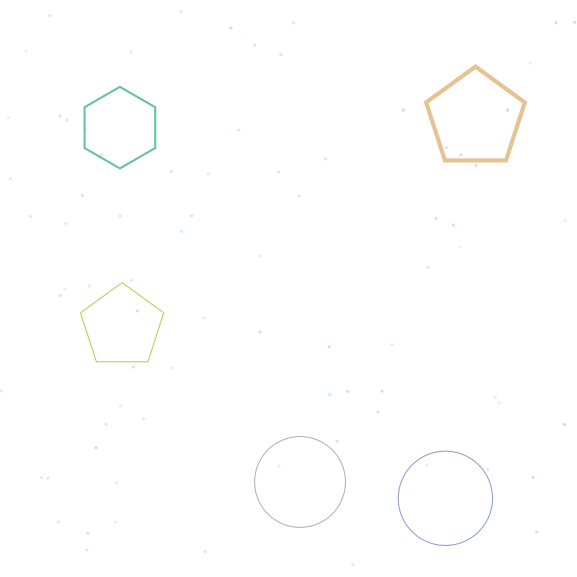[{"shape": "hexagon", "thickness": 1, "radius": 0.35, "center": [0.208, 0.778]}, {"shape": "circle", "thickness": 0.5, "radius": 0.41, "center": [0.771, 0.136]}, {"shape": "pentagon", "thickness": 0.5, "radius": 0.38, "center": [0.211, 0.434]}, {"shape": "pentagon", "thickness": 2, "radius": 0.45, "center": [0.823, 0.794]}, {"shape": "circle", "thickness": 0.5, "radius": 0.39, "center": [0.52, 0.165]}]